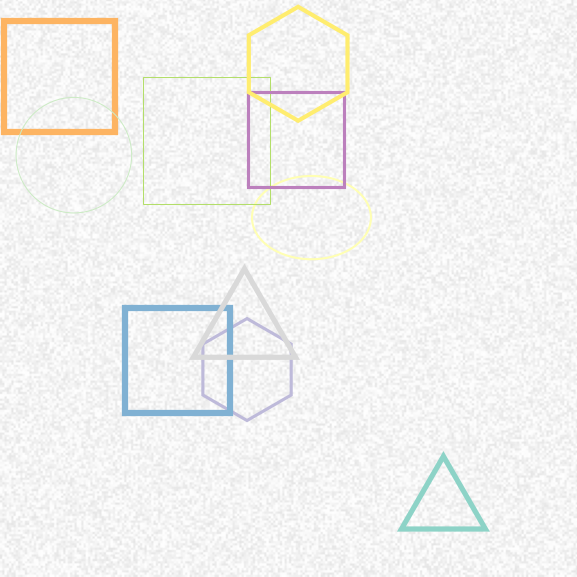[{"shape": "triangle", "thickness": 2.5, "radius": 0.42, "center": [0.768, 0.125]}, {"shape": "oval", "thickness": 1, "radius": 0.52, "center": [0.539, 0.622]}, {"shape": "hexagon", "thickness": 1.5, "radius": 0.44, "center": [0.428, 0.359]}, {"shape": "square", "thickness": 3, "radius": 0.46, "center": [0.308, 0.374]}, {"shape": "square", "thickness": 3, "radius": 0.48, "center": [0.103, 0.867]}, {"shape": "square", "thickness": 0.5, "radius": 0.55, "center": [0.358, 0.756]}, {"shape": "triangle", "thickness": 2.5, "radius": 0.51, "center": [0.423, 0.432]}, {"shape": "square", "thickness": 1.5, "radius": 0.41, "center": [0.512, 0.757]}, {"shape": "circle", "thickness": 0.5, "radius": 0.5, "center": [0.128, 0.73]}, {"shape": "hexagon", "thickness": 2, "radius": 0.49, "center": [0.516, 0.889]}]